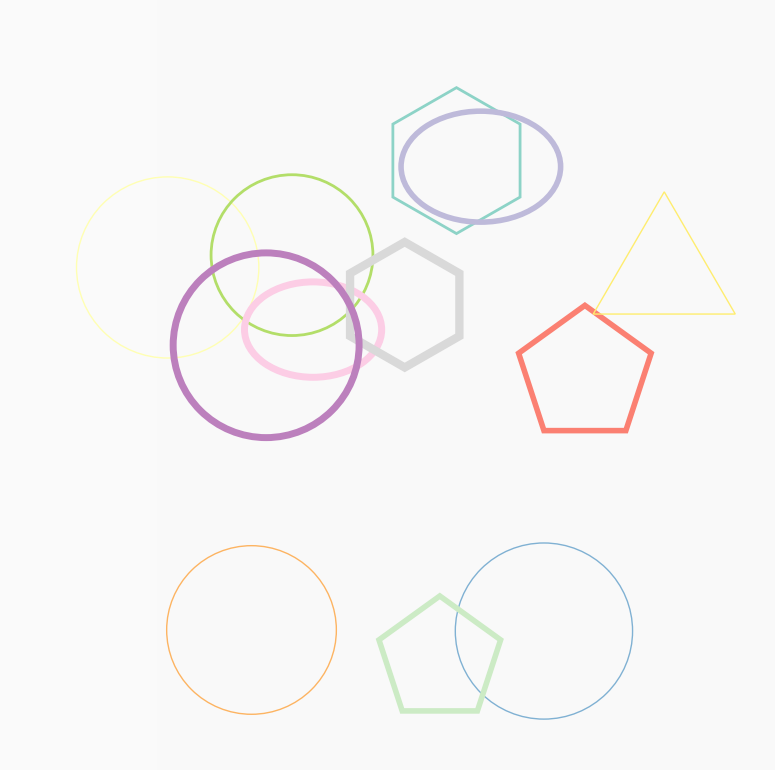[{"shape": "hexagon", "thickness": 1, "radius": 0.47, "center": [0.589, 0.791]}, {"shape": "circle", "thickness": 0.5, "radius": 0.59, "center": [0.216, 0.653]}, {"shape": "oval", "thickness": 2, "radius": 0.51, "center": [0.62, 0.784]}, {"shape": "pentagon", "thickness": 2, "radius": 0.45, "center": [0.755, 0.513]}, {"shape": "circle", "thickness": 0.5, "radius": 0.57, "center": [0.702, 0.18]}, {"shape": "circle", "thickness": 0.5, "radius": 0.55, "center": [0.325, 0.182]}, {"shape": "circle", "thickness": 1, "radius": 0.52, "center": [0.377, 0.669]}, {"shape": "oval", "thickness": 2.5, "radius": 0.44, "center": [0.404, 0.572]}, {"shape": "hexagon", "thickness": 3, "radius": 0.41, "center": [0.522, 0.604]}, {"shape": "circle", "thickness": 2.5, "radius": 0.6, "center": [0.343, 0.552]}, {"shape": "pentagon", "thickness": 2, "radius": 0.41, "center": [0.567, 0.143]}, {"shape": "triangle", "thickness": 0.5, "radius": 0.53, "center": [0.857, 0.645]}]